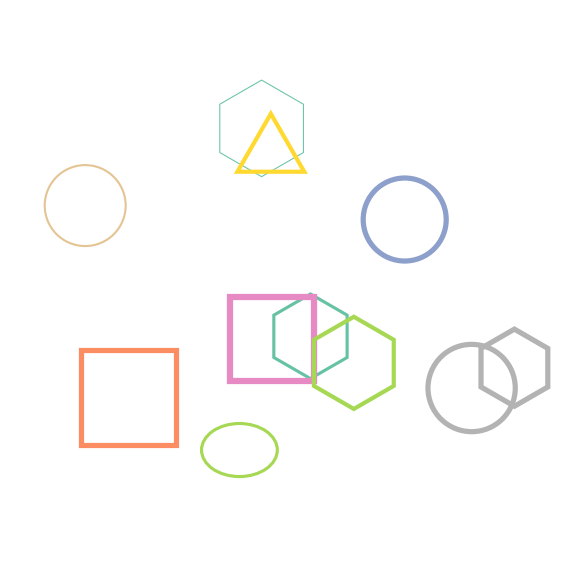[{"shape": "hexagon", "thickness": 0.5, "radius": 0.42, "center": [0.453, 0.777]}, {"shape": "hexagon", "thickness": 1.5, "radius": 0.37, "center": [0.538, 0.417]}, {"shape": "square", "thickness": 2.5, "radius": 0.41, "center": [0.222, 0.311]}, {"shape": "circle", "thickness": 2.5, "radius": 0.36, "center": [0.701, 0.619]}, {"shape": "square", "thickness": 3, "radius": 0.36, "center": [0.471, 0.412]}, {"shape": "hexagon", "thickness": 2, "radius": 0.4, "center": [0.613, 0.371]}, {"shape": "oval", "thickness": 1.5, "radius": 0.33, "center": [0.415, 0.22]}, {"shape": "triangle", "thickness": 2, "radius": 0.33, "center": [0.469, 0.735]}, {"shape": "circle", "thickness": 1, "radius": 0.35, "center": [0.148, 0.643]}, {"shape": "circle", "thickness": 2.5, "radius": 0.38, "center": [0.817, 0.327]}, {"shape": "hexagon", "thickness": 2.5, "radius": 0.33, "center": [0.891, 0.362]}]